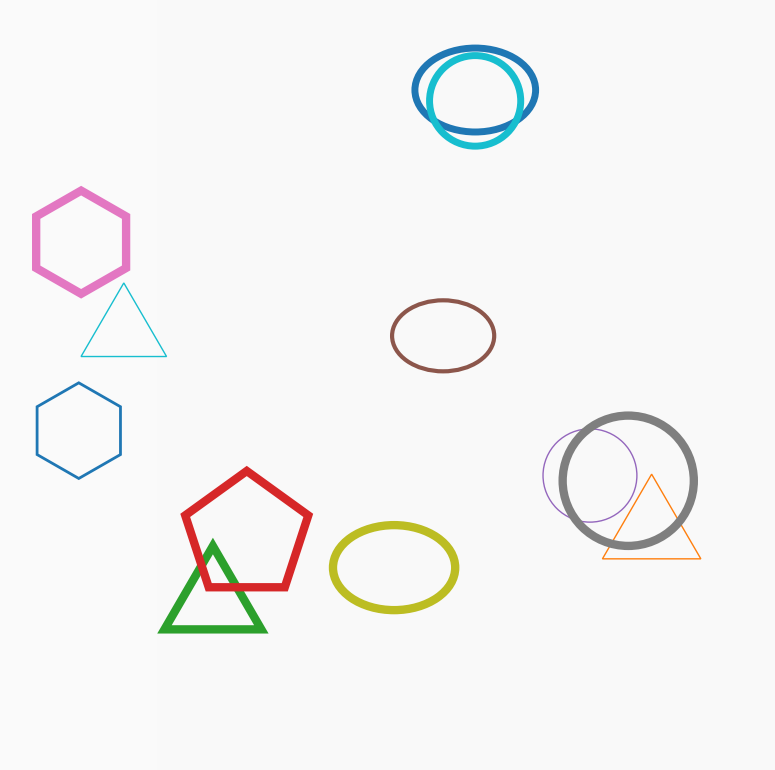[{"shape": "hexagon", "thickness": 1, "radius": 0.31, "center": [0.102, 0.441]}, {"shape": "oval", "thickness": 2.5, "radius": 0.39, "center": [0.613, 0.883]}, {"shape": "triangle", "thickness": 0.5, "radius": 0.37, "center": [0.841, 0.311]}, {"shape": "triangle", "thickness": 3, "radius": 0.36, "center": [0.275, 0.219]}, {"shape": "pentagon", "thickness": 3, "radius": 0.42, "center": [0.318, 0.305]}, {"shape": "circle", "thickness": 0.5, "radius": 0.3, "center": [0.761, 0.382]}, {"shape": "oval", "thickness": 1.5, "radius": 0.33, "center": [0.572, 0.564]}, {"shape": "hexagon", "thickness": 3, "radius": 0.33, "center": [0.105, 0.685]}, {"shape": "circle", "thickness": 3, "radius": 0.42, "center": [0.811, 0.376]}, {"shape": "oval", "thickness": 3, "radius": 0.39, "center": [0.509, 0.263]}, {"shape": "circle", "thickness": 2.5, "radius": 0.29, "center": [0.613, 0.869]}, {"shape": "triangle", "thickness": 0.5, "radius": 0.32, "center": [0.16, 0.569]}]